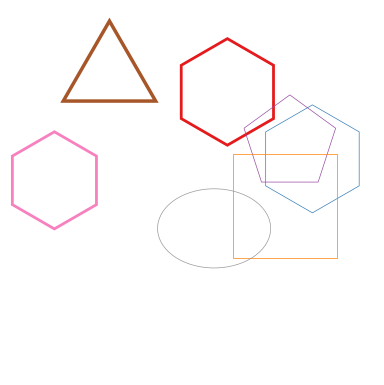[{"shape": "hexagon", "thickness": 2, "radius": 0.69, "center": [0.591, 0.761]}, {"shape": "hexagon", "thickness": 0.5, "radius": 0.7, "center": [0.811, 0.587]}, {"shape": "pentagon", "thickness": 0.5, "radius": 0.63, "center": [0.753, 0.628]}, {"shape": "square", "thickness": 0.5, "radius": 0.68, "center": [0.741, 0.465]}, {"shape": "triangle", "thickness": 2.5, "radius": 0.69, "center": [0.284, 0.807]}, {"shape": "hexagon", "thickness": 2, "radius": 0.63, "center": [0.141, 0.532]}, {"shape": "oval", "thickness": 0.5, "radius": 0.73, "center": [0.556, 0.407]}]